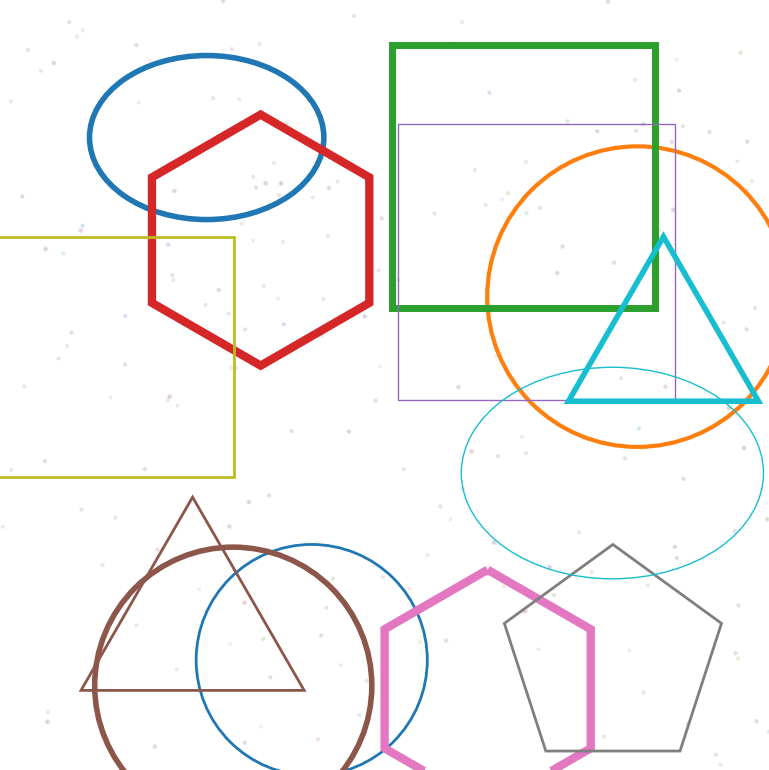[{"shape": "circle", "thickness": 1, "radius": 0.75, "center": [0.405, 0.143]}, {"shape": "oval", "thickness": 2, "radius": 0.76, "center": [0.268, 0.821]}, {"shape": "circle", "thickness": 1.5, "radius": 0.98, "center": [0.828, 0.615]}, {"shape": "square", "thickness": 2.5, "radius": 0.85, "center": [0.68, 0.771]}, {"shape": "hexagon", "thickness": 3, "radius": 0.81, "center": [0.338, 0.688]}, {"shape": "square", "thickness": 0.5, "radius": 0.9, "center": [0.697, 0.66]}, {"shape": "circle", "thickness": 2, "radius": 0.9, "center": [0.303, 0.109]}, {"shape": "triangle", "thickness": 1, "radius": 0.84, "center": [0.25, 0.187]}, {"shape": "hexagon", "thickness": 3, "radius": 0.77, "center": [0.633, 0.106]}, {"shape": "pentagon", "thickness": 1, "radius": 0.74, "center": [0.796, 0.145]}, {"shape": "square", "thickness": 1, "radius": 0.78, "center": [0.148, 0.536]}, {"shape": "triangle", "thickness": 2, "radius": 0.71, "center": [0.862, 0.55]}, {"shape": "oval", "thickness": 0.5, "radius": 0.98, "center": [0.795, 0.386]}]